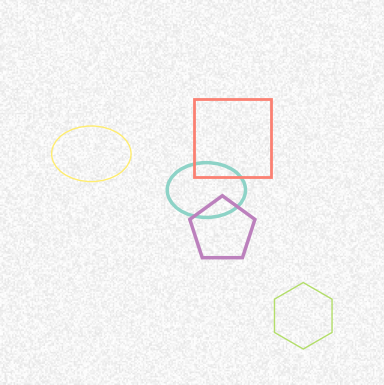[{"shape": "oval", "thickness": 2.5, "radius": 0.51, "center": [0.536, 0.506]}, {"shape": "square", "thickness": 2, "radius": 0.5, "center": [0.603, 0.642]}, {"shape": "hexagon", "thickness": 1, "radius": 0.43, "center": [0.788, 0.18]}, {"shape": "pentagon", "thickness": 2.5, "radius": 0.44, "center": [0.578, 0.403]}, {"shape": "oval", "thickness": 1, "radius": 0.52, "center": [0.237, 0.601]}]